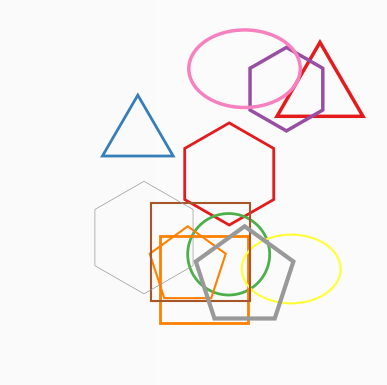[{"shape": "hexagon", "thickness": 2, "radius": 0.66, "center": [0.592, 0.548]}, {"shape": "triangle", "thickness": 2.5, "radius": 0.64, "center": [0.826, 0.762]}, {"shape": "triangle", "thickness": 2, "radius": 0.53, "center": [0.356, 0.647]}, {"shape": "circle", "thickness": 2, "radius": 0.53, "center": [0.59, 0.34]}, {"shape": "hexagon", "thickness": 2.5, "radius": 0.54, "center": [0.739, 0.768]}, {"shape": "pentagon", "thickness": 1.5, "radius": 0.52, "center": [0.484, 0.309]}, {"shape": "square", "thickness": 2, "radius": 0.57, "center": [0.526, 0.274]}, {"shape": "oval", "thickness": 1.5, "radius": 0.64, "center": [0.751, 0.301]}, {"shape": "square", "thickness": 1.5, "radius": 0.63, "center": [0.517, 0.346]}, {"shape": "oval", "thickness": 2.5, "radius": 0.72, "center": [0.631, 0.822]}, {"shape": "pentagon", "thickness": 3, "radius": 0.66, "center": [0.631, 0.28]}, {"shape": "hexagon", "thickness": 0.5, "radius": 0.73, "center": [0.372, 0.383]}]